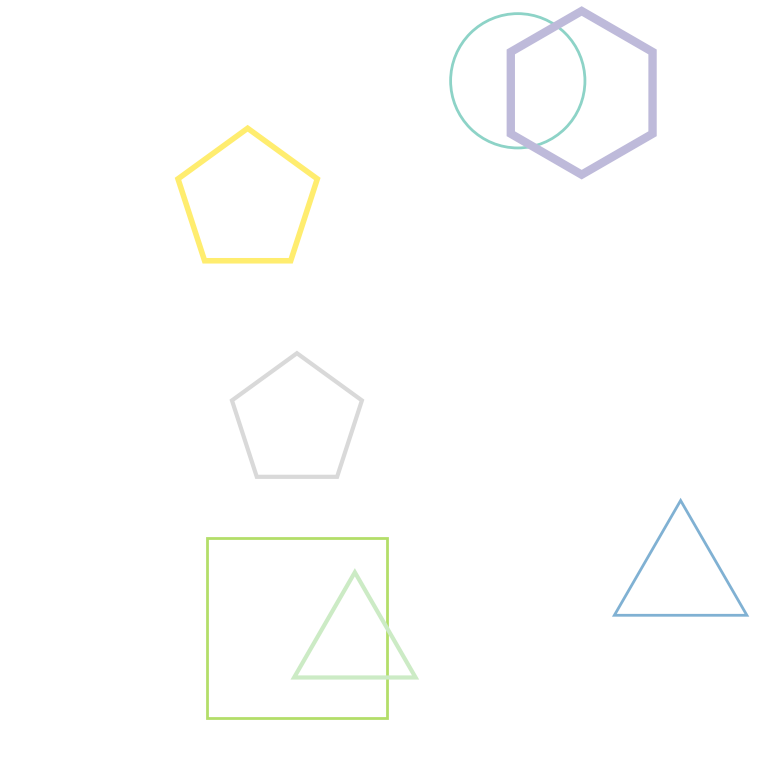[{"shape": "circle", "thickness": 1, "radius": 0.44, "center": [0.672, 0.895]}, {"shape": "hexagon", "thickness": 3, "radius": 0.53, "center": [0.755, 0.879]}, {"shape": "triangle", "thickness": 1, "radius": 0.5, "center": [0.884, 0.251]}, {"shape": "square", "thickness": 1, "radius": 0.58, "center": [0.386, 0.184]}, {"shape": "pentagon", "thickness": 1.5, "radius": 0.44, "center": [0.386, 0.453]}, {"shape": "triangle", "thickness": 1.5, "radius": 0.46, "center": [0.461, 0.166]}, {"shape": "pentagon", "thickness": 2, "radius": 0.48, "center": [0.322, 0.738]}]